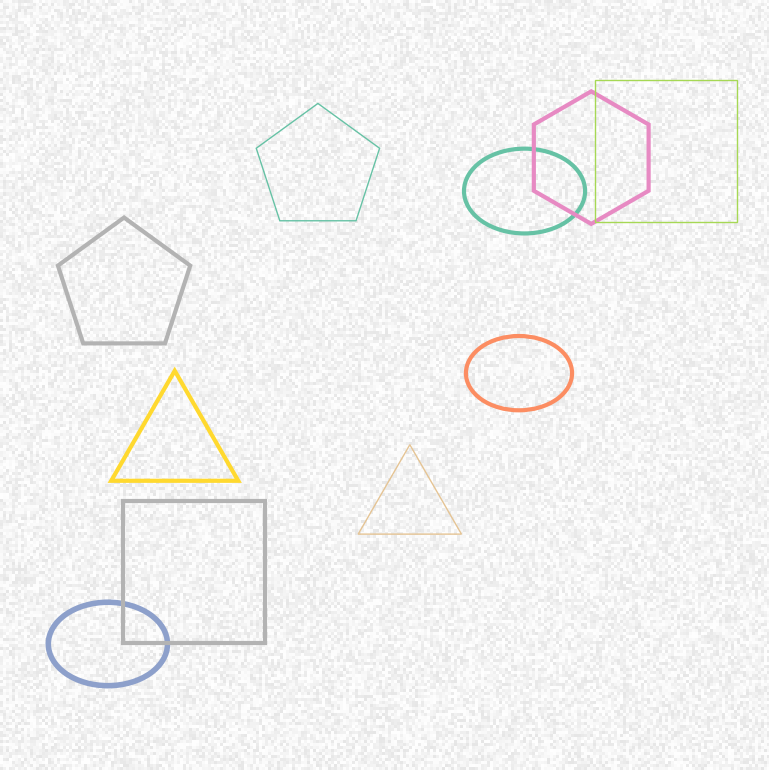[{"shape": "oval", "thickness": 1.5, "radius": 0.39, "center": [0.681, 0.752]}, {"shape": "pentagon", "thickness": 0.5, "radius": 0.42, "center": [0.413, 0.781]}, {"shape": "oval", "thickness": 1.5, "radius": 0.34, "center": [0.674, 0.515]}, {"shape": "oval", "thickness": 2, "radius": 0.39, "center": [0.14, 0.164]}, {"shape": "hexagon", "thickness": 1.5, "radius": 0.43, "center": [0.768, 0.795]}, {"shape": "square", "thickness": 0.5, "radius": 0.46, "center": [0.865, 0.804]}, {"shape": "triangle", "thickness": 1.5, "radius": 0.48, "center": [0.227, 0.423]}, {"shape": "triangle", "thickness": 0.5, "radius": 0.39, "center": [0.532, 0.345]}, {"shape": "pentagon", "thickness": 1.5, "radius": 0.45, "center": [0.161, 0.627]}, {"shape": "square", "thickness": 1.5, "radius": 0.46, "center": [0.252, 0.257]}]